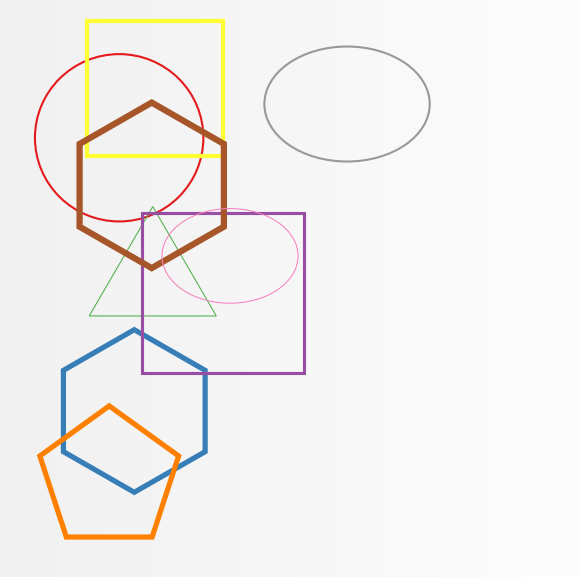[{"shape": "circle", "thickness": 1, "radius": 0.72, "center": [0.205, 0.761]}, {"shape": "hexagon", "thickness": 2.5, "radius": 0.7, "center": [0.231, 0.287]}, {"shape": "triangle", "thickness": 0.5, "radius": 0.63, "center": [0.263, 0.515]}, {"shape": "square", "thickness": 1.5, "radius": 0.69, "center": [0.384, 0.492]}, {"shape": "pentagon", "thickness": 2.5, "radius": 0.63, "center": [0.188, 0.171]}, {"shape": "square", "thickness": 2, "radius": 0.59, "center": [0.267, 0.846]}, {"shape": "hexagon", "thickness": 3, "radius": 0.72, "center": [0.261, 0.678]}, {"shape": "oval", "thickness": 0.5, "radius": 0.59, "center": [0.396, 0.556]}, {"shape": "oval", "thickness": 1, "radius": 0.71, "center": [0.597, 0.819]}]